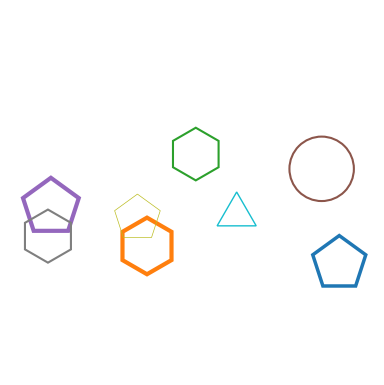[{"shape": "pentagon", "thickness": 2.5, "radius": 0.36, "center": [0.881, 0.316]}, {"shape": "hexagon", "thickness": 3, "radius": 0.37, "center": [0.382, 0.361]}, {"shape": "hexagon", "thickness": 1.5, "radius": 0.34, "center": [0.509, 0.6]}, {"shape": "pentagon", "thickness": 3, "radius": 0.38, "center": [0.132, 0.462]}, {"shape": "circle", "thickness": 1.5, "radius": 0.42, "center": [0.835, 0.561]}, {"shape": "hexagon", "thickness": 1.5, "radius": 0.34, "center": [0.125, 0.387]}, {"shape": "pentagon", "thickness": 0.5, "radius": 0.31, "center": [0.357, 0.434]}, {"shape": "triangle", "thickness": 1, "radius": 0.29, "center": [0.615, 0.443]}]